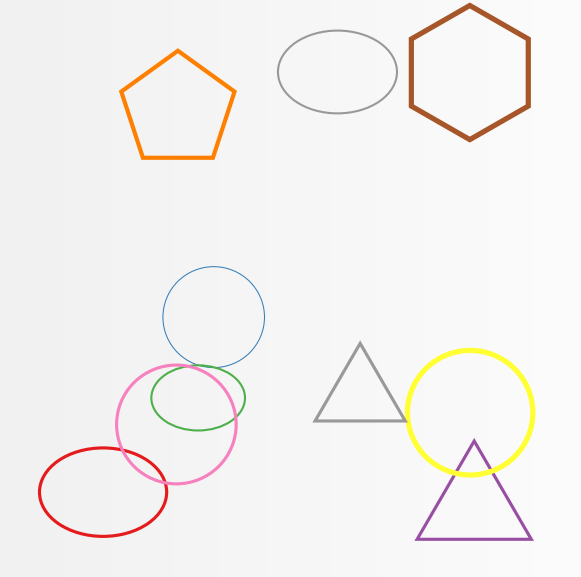[{"shape": "oval", "thickness": 1.5, "radius": 0.55, "center": [0.177, 0.147]}, {"shape": "circle", "thickness": 0.5, "radius": 0.44, "center": [0.368, 0.45]}, {"shape": "oval", "thickness": 1, "radius": 0.4, "center": [0.341, 0.31]}, {"shape": "triangle", "thickness": 1.5, "radius": 0.57, "center": [0.816, 0.122]}, {"shape": "pentagon", "thickness": 2, "radius": 0.51, "center": [0.306, 0.809]}, {"shape": "circle", "thickness": 2.5, "radius": 0.54, "center": [0.809, 0.284]}, {"shape": "hexagon", "thickness": 2.5, "radius": 0.58, "center": [0.808, 0.874]}, {"shape": "circle", "thickness": 1.5, "radius": 0.51, "center": [0.303, 0.264]}, {"shape": "triangle", "thickness": 1.5, "radius": 0.45, "center": [0.62, 0.315]}, {"shape": "oval", "thickness": 1, "radius": 0.51, "center": [0.581, 0.874]}]